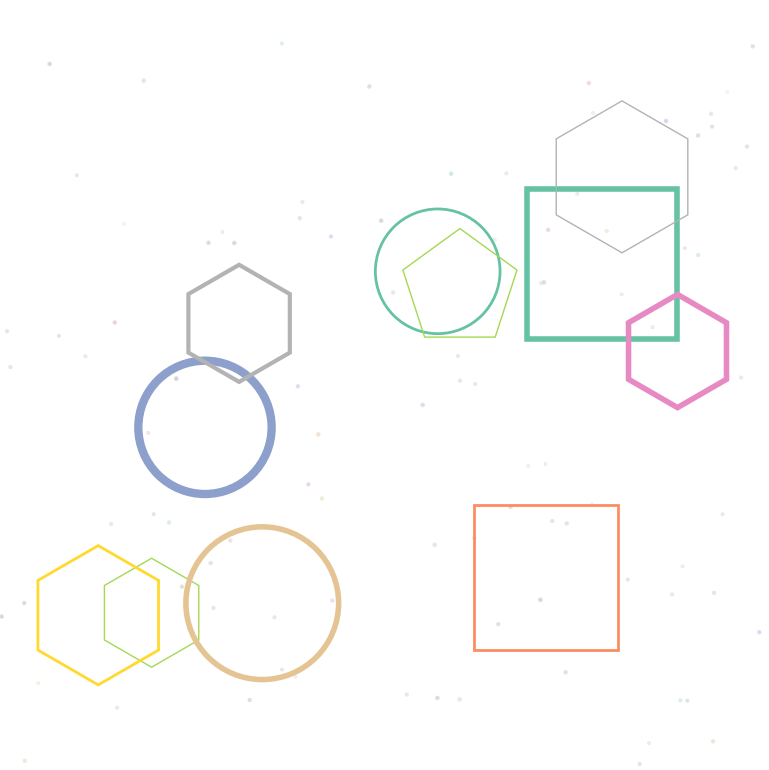[{"shape": "circle", "thickness": 1, "radius": 0.4, "center": [0.568, 0.648]}, {"shape": "square", "thickness": 2, "radius": 0.49, "center": [0.782, 0.657]}, {"shape": "square", "thickness": 1, "radius": 0.47, "center": [0.709, 0.25]}, {"shape": "circle", "thickness": 3, "radius": 0.43, "center": [0.266, 0.445]}, {"shape": "hexagon", "thickness": 2, "radius": 0.37, "center": [0.88, 0.544]}, {"shape": "pentagon", "thickness": 0.5, "radius": 0.39, "center": [0.597, 0.625]}, {"shape": "hexagon", "thickness": 0.5, "radius": 0.35, "center": [0.197, 0.204]}, {"shape": "hexagon", "thickness": 1, "radius": 0.45, "center": [0.128, 0.201]}, {"shape": "circle", "thickness": 2, "radius": 0.5, "center": [0.341, 0.217]}, {"shape": "hexagon", "thickness": 1.5, "radius": 0.38, "center": [0.311, 0.58]}, {"shape": "hexagon", "thickness": 0.5, "radius": 0.49, "center": [0.808, 0.77]}]